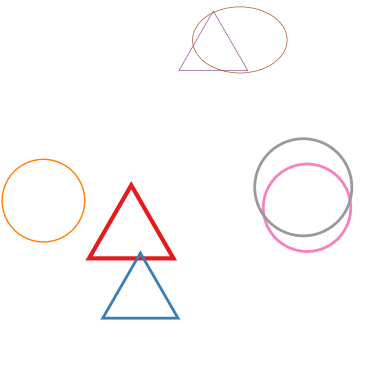[{"shape": "triangle", "thickness": 3, "radius": 0.63, "center": [0.341, 0.392]}, {"shape": "triangle", "thickness": 2, "radius": 0.56, "center": [0.365, 0.23]}, {"shape": "triangle", "thickness": 0.5, "radius": 0.52, "center": [0.554, 0.868]}, {"shape": "circle", "thickness": 1, "radius": 0.54, "center": [0.113, 0.479]}, {"shape": "oval", "thickness": 0.5, "radius": 0.61, "center": [0.623, 0.896]}, {"shape": "circle", "thickness": 2, "radius": 0.57, "center": [0.797, 0.46]}, {"shape": "circle", "thickness": 2, "radius": 0.63, "center": [0.788, 0.514]}]